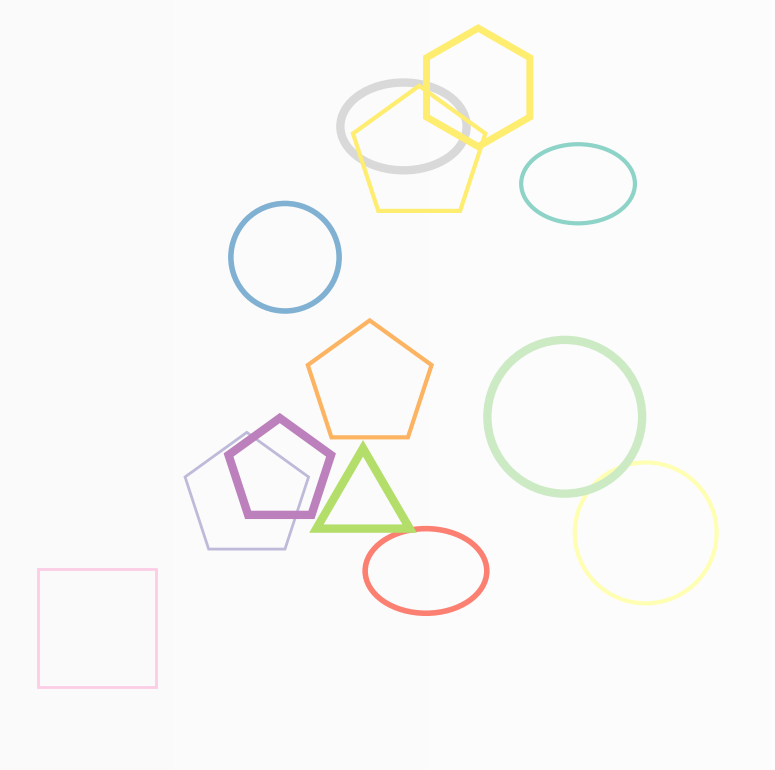[{"shape": "oval", "thickness": 1.5, "radius": 0.37, "center": [0.746, 0.761]}, {"shape": "circle", "thickness": 1.5, "radius": 0.46, "center": [0.833, 0.308]}, {"shape": "pentagon", "thickness": 1, "radius": 0.42, "center": [0.318, 0.355]}, {"shape": "oval", "thickness": 2, "radius": 0.39, "center": [0.55, 0.259]}, {"shape": "circle", "thickness": 2, "radius": 0.35, "center": [0.368, 0.666]}, {"shape": "pentagon", "thickness": 1.5, "radius": 0.42, "center": [0.477, 0.5]}, {"shape": "triangle", "thickness": 3, "radius": 0.35, "center": [0.468, 0.348]}, {"shape": "square", "thickness": 1, "radius": 0.38, "center": [0.125, 0.185]}, {"shape": "oval", "thickness": 3, "radius": 0.41, "center": [0.521, 0.836]}, {"shape": "pentagon", "thickness": 3, "radius": 0.35, "center": [0.361, 0.388]}, {"shape": "circle", "thickness": 3, "radius": 0.5, "center": [0.729, 0.459]}, {"shape": "pentagon", "thickness": 1.5, "radius": 0.45, "center": [0.541, 0.799]}, {"shape": "hexagon", "thickness": 2.5, "radius": 0.38, "center": [0.617, 0.887]}]